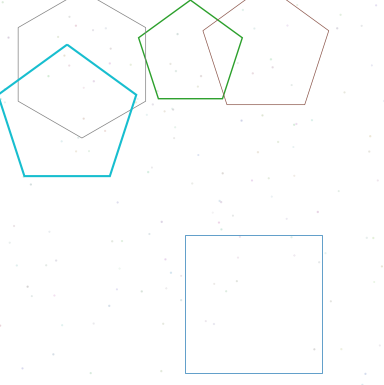[{"shape": "square", "thickness": 0.5, "radius": 0.89, "center": [0.659, 0.21]}, {"shape": "pentagon", "thickness": 1, "radius": 0.71, "center": [0.495, 0.858]}, {"shape": "pentagon", "thickness": 0.5, "radius": 0.86, "center": [0.69, 0.867]}, {"shape": "hexagon", "thickness": 0.5, "radius": 0.96, "center": [0.213, 0.833]}, {"shape": "pentagon", "thickness": 1.5, "radius": 0.94, "center": [0.174, 0.695]}]